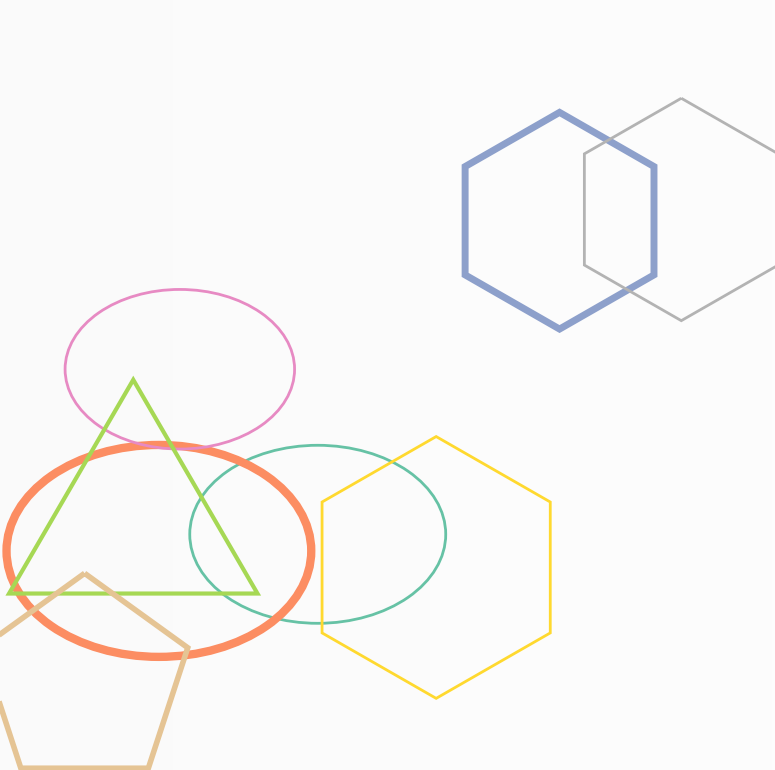[{"shape": "oval", "thickness": 1, "radius": 0.83, "center": [0.41, 0.306]}, {"shape": "oval", "thickness": 3, "radius": 0.98, "center": [0.205, 0.285]}, {"shape": "hexagon", "thickness": 2.5, "radius": 0.7, "center": [0.722, 0.713]}, {"shape": "oval", "thickness": 1, "radius": 0.74, "center": [0.232, 0.52]}, {"shape": "triangle", "thickness": 1.5, "radius": 0.93, "center": [0.172, 0.322]}, {"shape": "hexagon", "thickness": 1, "radius": 0.85, "center": [0.563, 0.263]}, {"shape": "pentagon", "thickness": 2, "radius": 0.7, "center": [0.109, 0.116]}, {"shape": "hexagon", "thickness": 1, "radius": 0.72, "center": [0.879, 0.728]}]